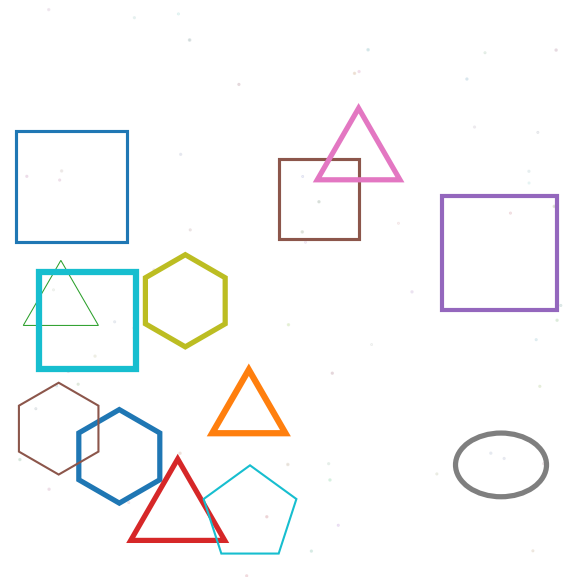[{"shape": "hexagon", "thickness": 2.5, "radius": 0.4, "center": [0.207, 0.209]}, {"shape": "square", "thickness": 1.5, "radius": 0.48, "center": [0.124, 0.676]}, {"shape": "triangle", "thickness": 3, "radius": 0.37, "center": [0.431, 0.286]}, {"shape": "triangle", "thickness": 0.5, "radius": 0.38, "center": [0.105, 0.473]}, {"shape": "triangle", "thickness": 2.5, "radius": 0.47, "center": [0.308, 0.11]}, {"shape": "square", "thickness": 2, "radius": 0.49, "center": [0.865, 0.562]}, {"shape": "square", "thickness": 1.5, "radius": 0.35, "center": [0.553, 0.655]}, {"shape": "hexagon", "thickness": 1, "radius": 0.4, "center": [0.102, 0.257]}, {"shape": "triangle", "thickness": 2.5, "radius": 0.41, "center": [0.621, 0.729]}, {"shape": "oval", "thickness": 2.5, "radius": 0.39, "center": [0.868, 0.194]}, {"shape": "hexagon", "thickness": 2.5, "radius": 0.4, "center": [0.321, 0.478]}, {"shape": "pentagon", "thickness": 1, "radius": 0.42, "center": [0.433, 0.109]}, {"shape": "square", "thickness": 3, "radius": 0.42, "center": [0.152, 0.444]}]